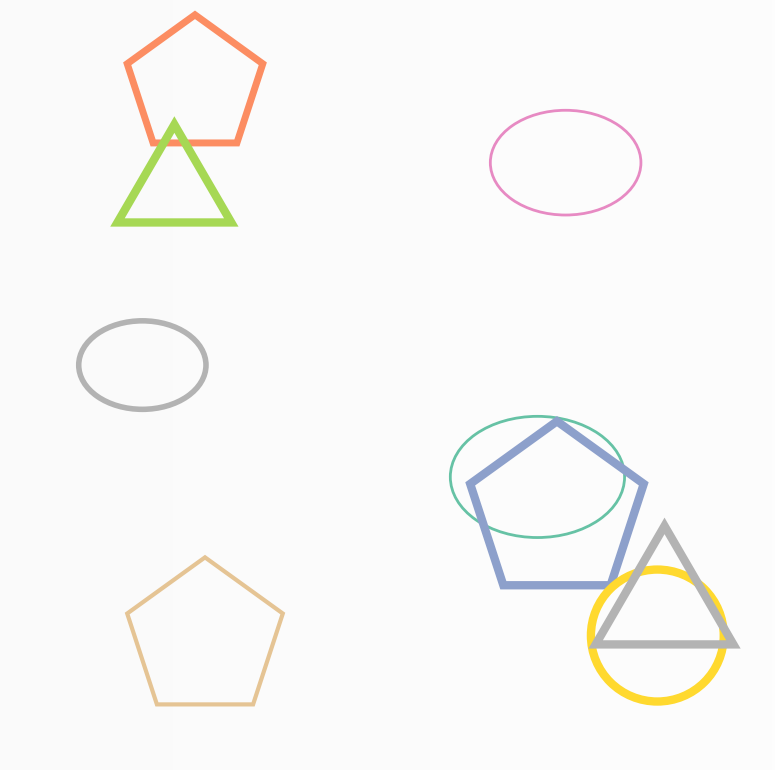[{"shape": "oval", "thickness": 1, "radius": 0.56, "center": [0.693, 0.381]}, {"shape": "pentagon", "thickness": 2.5, "radius": 0.46, "center": [0.252, 0.889]}, {"shape": "pentagon", "thickness": 3, "radius": 0.59, "center": [0.719, 0.335]}, {"shape": "oval", "thickness": 1, "radius": 0.49, "center": [0.73, 0.789]}, {"shape": "triangle", "thickness": 3, "radius": 0.42, "center": [0.225, 0.753]}, {"shape": "circle", "thickness": 3, "radius": 0.43, "center": [0.848, 0.175]}, {"shape": "pentagon", "thickness": 1.5, "radius": 0.53, "center": [0.265, 0.171]}, {"shape": "triangle", "thickness": 3, "radius": 0.51, "center": [0.857, 0.214]}, {"shape": "oval", "thickness": 2, "radius": 0.41, "center": [0.184, 0.526]}]